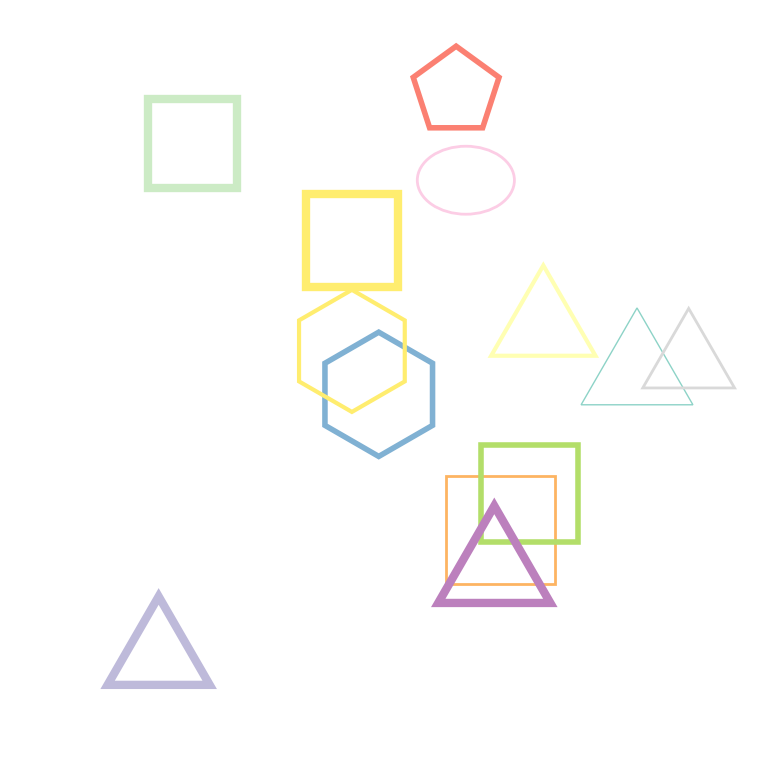[{"shape": "triangle", "thickness": 0.5, "radius": 0.42, "center": [0.827, 0.516]}, {"shape": "triangle", "thickness": 1.5, "radius": 0.39, "center": [0.706, 0.577]}, {"shape": "triangle", "thickness": 3, "radius": 0.38, "center": [0.206, 0.149]}, {"shape": "pentagon", "thickness": 2, "radius": 0.29, "center": [0.592, 0.881]}, {"shape": "hexagon", "thickness": 2, "radius": 0.4, "center": [0.492, 0.488]}, {"shape": "square", "thickness": 1, "radius": 0.35, "center": [0.65, 0.312]}, {"shape": "square", "thickness": 2, "radius": 0.32, "center": [0.687, 0.359]}, {"shape": "oval", "thickness": 1, "radius": 0.32, "center": [0.605, 0.766]}, {"shape": "triangle", "thickness": 1, "radius": 0.34, "center": [0.894, 0.531]}, {"shape": "triangle", "thickness": 3, "radius": 0.42, "center": [0.642, 0.259]}, {"shape": "square", "thickness": 3, "radius": 0.29, "center": [0.25, 0.814]}, {"shape": "square", "thickness": 3, "radius": 0.3, "center": [0.457, 0.687]}, {"shape": "hexagon", "thickness": 1.5, "radius": 0.4, "center": [0.457, 0.544]}]